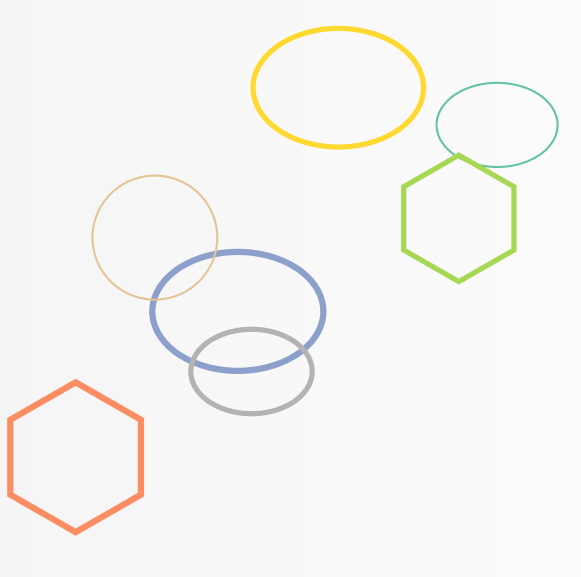[{"shape": "oval", "thickness": 1, "radius": 0.52, "center": [0.855, 0.783]}, {"shape": "hexagon", "thickness": 3, "radius": 0.65, "center": [0.13, 0.207]}, {"shape": "oval", "thickness": 3, "radius": 0.74, "center": [0.409, 0.46]}, {"shape": "hexagon", "thickness": 2.5, "radius": 0.55, "center": [0.789, 0.621]}, {"shape": "oval", "thickness": 2.5, "radius": 0.73, "center": [0.582, 0.847]}, {"shape": "circle", "thickness": 1, "radius": 0.54, "center": [0.266, 0.588]}, {"shape": "oval", "thickness": 2.5, "radius": 0.52, "center": [0.433, 0.356]}]